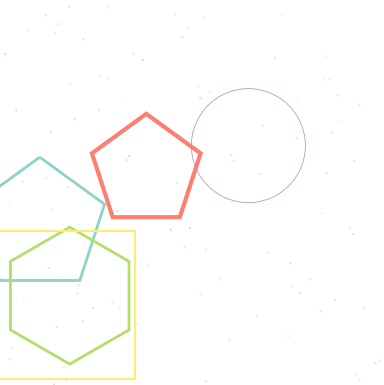[{"shape": "pentagon", "thickness": 2, "radius": 0.89, "center": [0.103, 0.415]}, {"shape": "pentagon", "thickness": 3, "radius": 0.74, "center": [0.38, 0.556]}, {"shape": "hexagon", "thickness": 2, "radius": 0.89, "center": [0.181, 0.232]}, {"shape": "circle", "thickness": 0.5, "radius": 0.74, "center": [0.645, 0.622]}, {"shape": "square", "thickness": 1.5, "radius": 0.96, "center": [0.16, 0.209]}]